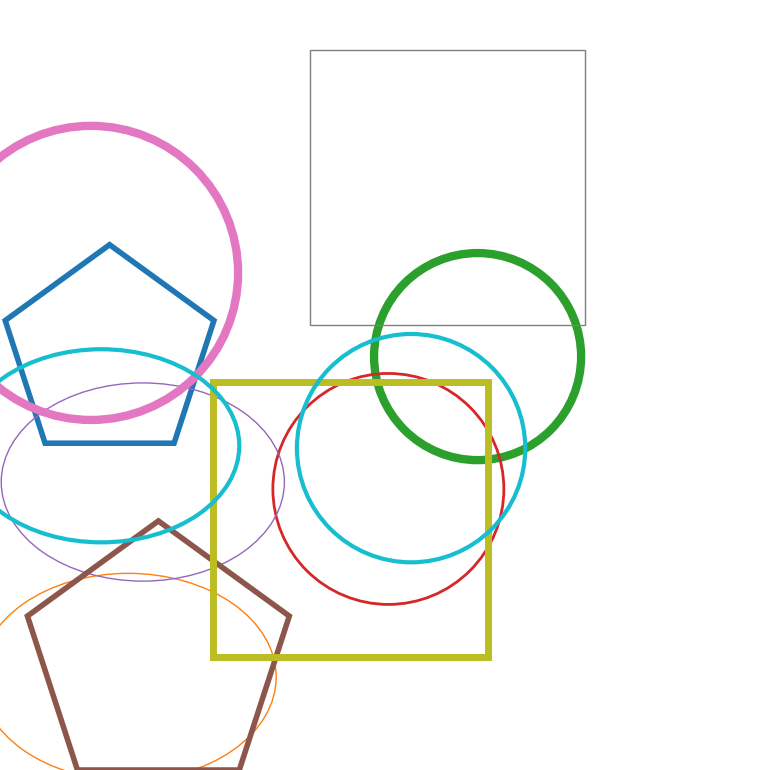[{"shape": "pentagon", "thickness": 2, "radius": 0.71, "center": [0.142, 0.54]}, {"shape": "oval", "thickness": 0.5, "radius": 0.96, "center": [0.166, 0.121]}, {"shape": "circle", "thickness": 3, "radius": 0.67, "center": [0.62, 0.537]}, {"shape": "circle", "thickness": 1, "radius": 0.75, "center": [0.504, 0.365]}, {"shape": "oval", "thickness": 0.5, "radius": 0.92, "center": [0.185, 0.374]}, {"shape": "pentagon", "thickness": 2, "radius": 0.89, "center": [0.206, 0.145]}, {"shape": "circle", "thickness": 3, "radius": 0.95, "center": [0.118, 0.646]}, {"shape": "square", "thickness": 0.5, "radius": 0.89, "center": [0.581, 0.757]}, {"shape": "square", "thickness": 2.5, "radius": 0.89, "center": [0.455, 0.325]}, {"shape": "oval", "thickness": 1.5, "radius": 0.9, "center": [0.132, 0.421]}, {"shape": "circle", "thickness": 1.5, "radius": 0.74, "center": [0.534, 0.418]}]